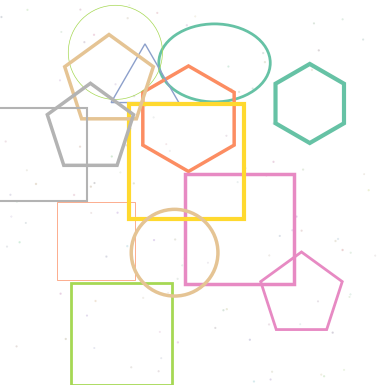[{"shape": "hexagon", "thickness": 3, "radius": 0.51, "center": [0.805, 0.731]}, {"shape": "oval", "thickness": 2, "radius": 0.72, "center": [0.557, 0.837]}, {"shape": "hexagon", "thickness": 2.5, "radius": 0.68, "center": [0.49, 0.692]}, {"shape": "square", "thickness": 0.5, "radius": 0.51, "center": [0.249, 0.374]}, {"shape": "triangle", "thickness": 1, "radius": 0.51, "center": [0.377, 0.784]}, {"shape": "pentagon", "thickness": 2, "radius": 0.56, "center": [0.783, 0.234]}, {"shape": "square", "thickness": 2.5, "radius": 0.71, "center": [0.622, 0.405]}, {"shape": "square", "thickness": 2, "radius": 0.66, "center": [0.316, 0.133]}, {"shape": "circle", "thickness": 0.5, "radius": 0.61, "center": [0.3, 0.864]}, {"shape": "square", "thickness": 3, "radius": 0.75, "center": [0.484, 0.581]}, {"shape": "pentagon", "thickness": 2.5, "radius": 0.61, "center": [0.283, 0.789]}, {"shape": "circle", "thickness": 2.5, "radius": 0.56, "center": [0.453, 0.344]}, {"shape": "pentagon", "thickness": 2.5, "radius": 0.59, "center": [0.235, 0.666]}, {"shape": "square", "thickness": 1.5, "radius": 0.6, "center": [0.105, 0.599]}]